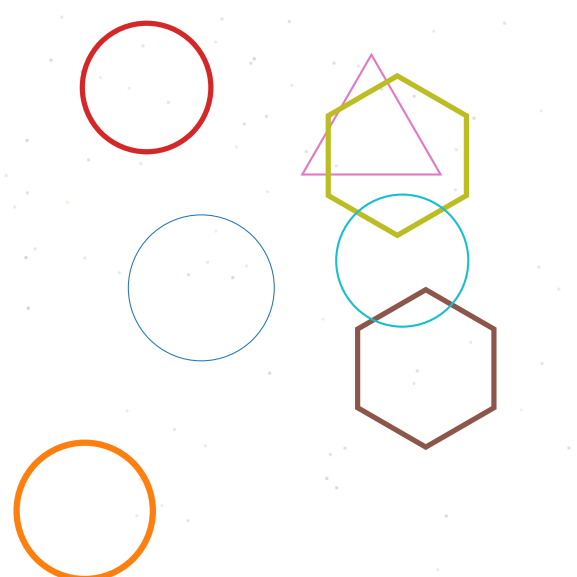[{"shape": "circle", "thickness": 0.5, "radius": 0.63, "center": [0.349, 0.501]}, {"shape": "circle", "thickness": 3, "radius": 0.59, "center": [0.147, 0.115]}, {"shape": "circle", "thickness": 2.5, "radius": 0.56, "center": [0.254, 0.848]}, {"shape": "hexagon", "thickness": 2.5, "radius": 0.68, "center": [0.737, 0.361]}, {"shape": "triangle", "thickness": 1, "radius": 0.69, "center": [0.643, 0.766]}, {"shape": "hexagon", "thickness": 2.5, "radius": 0.69, "center": [0.688, 0.73]}, {"shape": "circle", "thickness": 1, "radius": 0.57, "center": [0.697, 0.548]}]